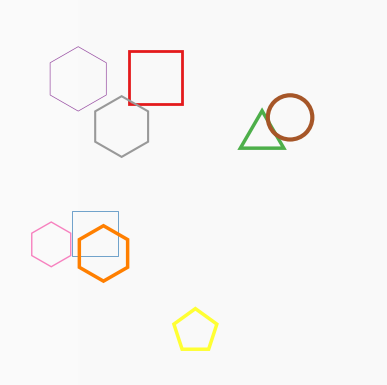[{"shape": "square", "thickness": 2, "radius": 0.34, "center": [0.402, 0.8]}, {"shape": "square", "thickness": 0.5, "radius": 0.29, "center": [0.245, 0.394]}, {"shape": "triangle", "thickness": 2.5, "radius": 0.32, "center": [0.676, 0.648]}, {"shape": "hexagon", "thickness": 0.5, "radius": 0.42, "center": [0.202, 0.795]}, {"shape": "hexagon", "thickness": 2.5, "radius": 0.36, "center": [0.267, 0.342]}, {"shape": "pentagon", "thickness": 2.5, "radius": 0.29, "center": [0.504, 0.14]}, {"shape": "circle", "thickness": 3, "radius": 0.29, "center": [0.749, 0.695]}, {"shape": "hexagon", "thickness": 1, "radius": 0.29, "center": [0.132, 0.365]}, {"shape": "hexagon", "thickness": 1.5, "radius": 0.39, "center": [0.314, 0.671]}]